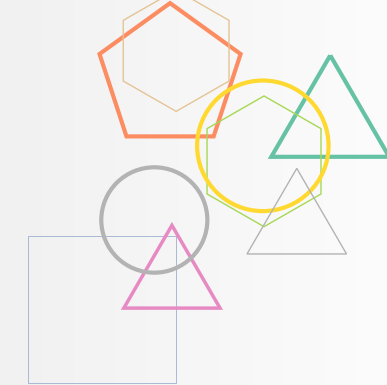[{"shape": "triangle", "thickness": 3, "radius": 0.88, "center": [0.852, 0.681]}, {"shape": "pentagon", "thickness": 3, "radius": 0.96, "center": [0.439, 0.801]}, {"shape": "square", "thickness": 0.5, "radius": 0.96, "center": [0.263, 0.196]}, {"shape": "triangle", "thickness": 2.5, "radius": 0.72, "center": [0.444, 0.271]}, {"shape": "hexagon", "thickness": 1, "radius": 0.85, "center": [0.681, 0.581]}, {"shape": "circle", "thickness": 3, "radius": 0.85, "center": [0.678, 0.621]}, {"shape": "hexagon", "thickness": 1, "radius": 0.79, "center": [0.455, 0.868]}, {"shape": "triangle", "thickness": 1, "radius": 0.74, "center": [0.766, 0.414]}, {"shape": "circle", "thickness": 3, "radius": 0.68, "center": [0.398, 0.429]}]